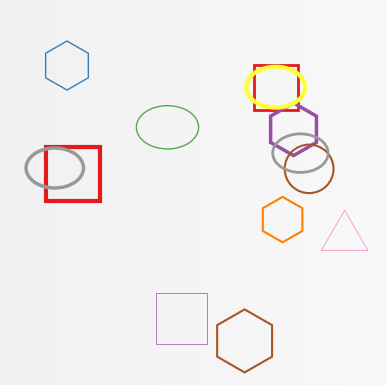[{"shape": "square", "thickness": 2, "radius": 0.29, "center": [0.712, 0.772]}, {"shape": "square", "thickness": 3, "radius": 0.35, "center": [0.189, 0.547]}, {"shape": "hexagon", "thickness": 1, "radius": 0.32, "center": [0.173, 0.83]}, {"shape": "oval", "thickness": 1, "radius": 0.4, "center": [0.432, 0.669]}, {"shape": "hexagon", "thickness": 2.5, "radius": 0.34, "center": [0.758, 0.664]}, {"shape": "square", "thickness": 0.5, "radius": 0.33, "center": [0.469, 0.173]}, {"shape": "hexagon", "thickness": 1.5, "radius": 0.29, "center": [0.729, 0.43]}, {"shape": "oval", "thickness": 3, "radius": 0.38, "center": [0.711, 0.774]}, {"shape": "hexagon", "thickness": 1.5, "radius": 0.41, "center": [0.631, 0.115]}, {"shape": "circle", "thickness": 1.5, "radius": 0.32, "center": [0.798, 0.561]}, {"shape": "triangle", "thickness": 0.5, "radius": 0.35, "center": [0.889, 0.384]}, {"shape": "oval", "thickness": 2, "radius": 0.36, "center": [0.775, 0.602]}, {"shape": "oval", "thickness": 2.5, "radius": 0.37, "center": [0.141, 0.564]}]